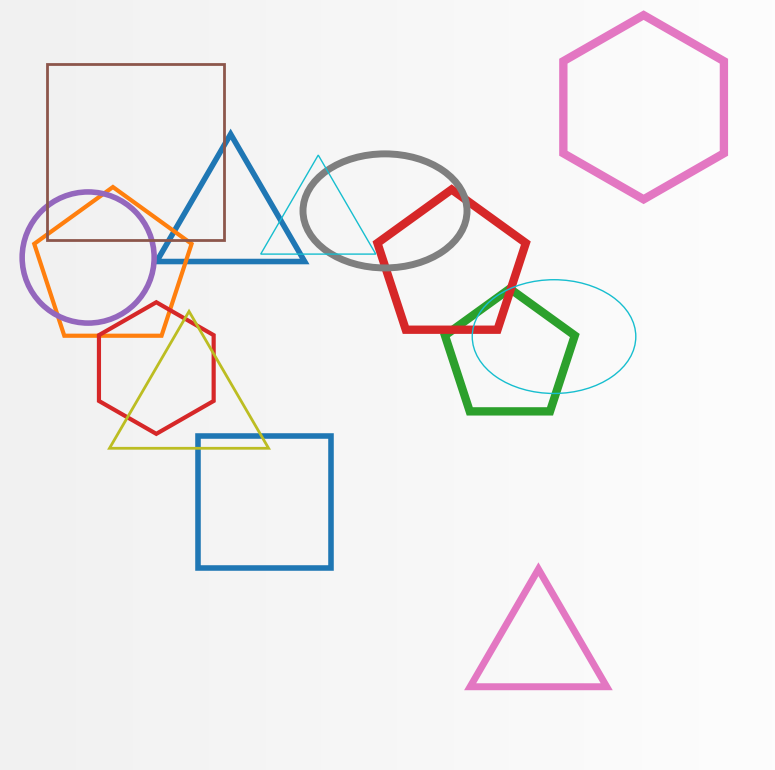[{"shape": "square", "thickness": 2, "radius": 0.43, "center": [0.341, 0.348]}, {"shape": "triangle", "thickness": 2, "radius": 0.55, "center": [0.298, 0.716]}, {"shape": "pentagon", "thickness": 1.5, "radius": 0.53, "center": [0.146, 0.65]}, {"shape": "pentagon", "thickness": 3, "radius": 0.44, "center": [0.658, 0.537]}, {"shape": "hexagon", "thickness": 1.5, "radius": 0.43, "center": [0.202, 0.522]}, {"shape": "pentagon", "thickness": 3, "radius": 0.5, "center": [0.583, 0.653]}, {"shape": "circle", "thickness": 2, "radius": 0.43, "center": [0.114, 0.666]}, {"shape": "square", "thickness": 1, "radius": 0.57, "center": [0.174, 0.802]}, {"shape": "triangle", "thickness": 2.5, "radius": 0.51, "center": [0.695, 0.159]}, {"shape": "hexagon", "thickness": 3, "radius": 0.6, "center": [0.83, 0.861]}, {"shape": "oval", "thickness": 2.5, "radius": 0.53, "center": [0.497, 0.726]}, {"shape": "triangle", "thickness": 1, "radius": 0.59, "center": [0.244, 0.477]}, {"shape": "oval", "thickness": 0.5, "radius": 0.53, "center": [0.715, 0.563]}, {"shape": "triangle", "thickness": 0.5, "radius": 0.43, "center": [0.411, 0.713]}]